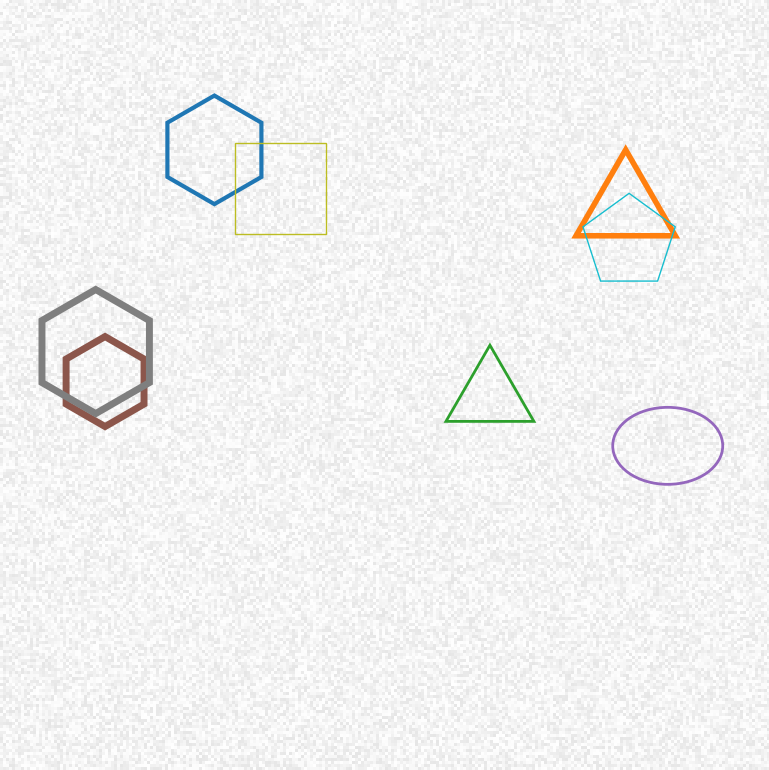[{"shape": "hexagon", "thickness": 1.5, "radius": 0.35, "center": [0.278, 0.805]}, {"shape": "triangle", "thickness": 2, "radius": 0.37, "center": [0.813, 0.731]}, {"shape": "triangle", "thickness": 1, "radius": 0.33, "center": [0.636, 0.486]}, {"shape": "oval", "thickness": 1, "radius": 0.36, "center": [0.867, 0.421]}, {"shape": "hexagon", "thickness": 2.5, "radius": 0.29, "center": [0.136, 0.504]}, {"shape": "hexagon", "thickness": 2.5, "radius": 0.4, "center": [0.124, 0.543]}, {"shape": "square", "thickness": 0.5, "radius": 0.3, "center": [0.365, 0.756]}, {"shape": "pentagon", "thickness": 0.5, "radius": 0.31, "center": [0.817, 0.686]}]